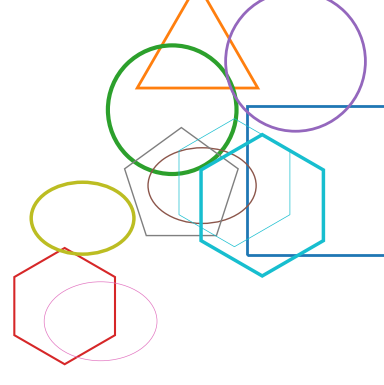[{"shape": "square", "thickness": 2, "radius": 0.97, "center": [0.836, 0.532]}, {"shape": "triangle", "thickness": 2, "radius": 0.9, "center": [0.513, 0.862]}, {"shape": "circle", "thickness": 3, "radius": 0.84, "center": [0.447, 0.715]}, {"shape": "hexagon", "thickness": 1.5, "radius": 0.75, "center": [0.168, 0.205]}, {"shape": "circle", "thickness": 2, "radius": 0.91, "center": [0.768, 0.841]}, {"shape": "oval", "thickness": 1, "radius": 0.7, "center": [0.525, 0.518]}, {"shape": "oval", "thickness": 0.5, "radius": 0.73, "center": [0.261, 0.166]}, {"shape": "pentagon", "thickness": 1, "radius": 0.78, "center": [0.471, 0.514]}, {"shape": "oval", "thickness": 2.5, "radius": 0.67, "center": [0.214, 0.433]}, {"shape": "hexagon", "thickness": 0.5, "radius": 0.83, "center": [0.609, 0.526]}, {"shape": "hexagon", "thickness": 2.5, "radius": 0.92, "center": [0.681, 0.467]}]